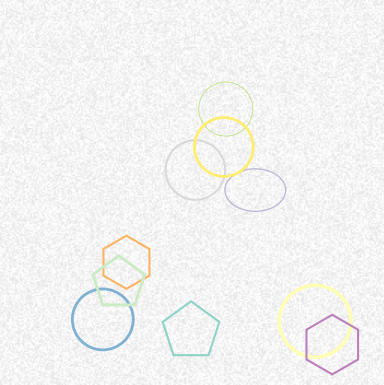[{"shape": "pentagon", "thickness": 1.5, "radius": 0.39, "center": [0.496, 0.14]}, {"shape": "circle", "thickness": 2.5, "radius": 0.47, "center": [0.819, 0.166]}, {"shape": "oval", "thickness": 1, "radius": 0.39, "center": [0.663, 0.506]}, {"shape": "circle", "thickness": 2, "radius": 0.4, "center": [0.267, 0.17]}, {"shape": "hexagon", "thickness": 1.5, "radius": 0.34, "center": [0.328, 0.319]}, {"shape": "circle", "thickness": 0.5, "radius": 0.35, "center": [0.586, 0.717]}, {"shape": "circle", "thickness": 1.5, "radius": 0.39, "center": [0.507, 0.558]}, {"shape": "hexagon", "thickness": 1.5, "radius": 0.39, "center": [0.863, 0.105]}, {"shape": "pentagon", "thickness": 2, "radius": 0.35, "center": [0.308, 0.265]}, {"shape": "circle", "thickness": 2, "radius": 0.38, "center": [0.581, 0.618]}]